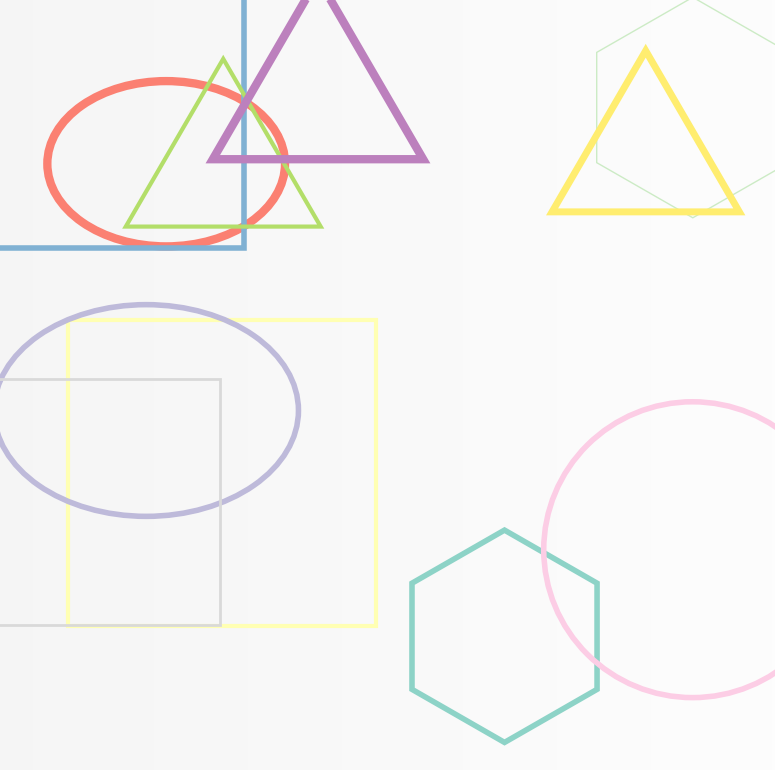[{"shape": "hexagon", "thickness": 2, "radius": 0.69, "center": [0.651, 0.174]}, {"shape": "square", "thickness": 1.5, "radius": 0.99, "center": [0.286, 0.385]}, {"shape": "oval", "thickness": 2, "radius": 0.98, "center": [0.189, 0.467]}, {"shape": "oval", "thickness": 3, "radius": 0.77, "center": [0.214, 0.787]}, {"shape": "square", "thickness": 2, "radius": 0.92, "center": [0.132, 0.861]}, {"shape": "triangle", "thickness": 1.5, "radius": 0.73, "center": [0.288, 0.778]}, {"shape": "circle", "thickness": 2, "radius": 0.96, "center": [0.894, 0.286]}, {"shape": "square", "thickness": 1, "radius": 0.8, "center": [0.124, 0.348]}, {"shape": "triangle", "thickness": 3, "radius": 0.78, "center": [0.41, 0.872]}, {"shape": "hexagon", "thickness": 0.5, "radius": 0.72, "center": [0.894, 0.86]}, {"shape": "triangle", "thickness": 2.5, "radius": 0.7, "center": [0.833, 0.795]}]